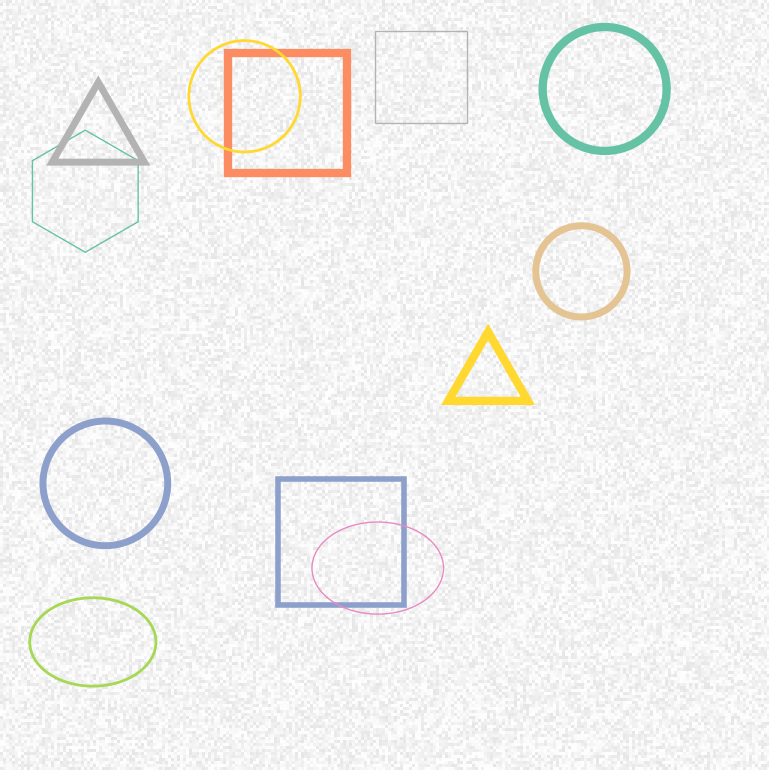[{"shape": "hexagon", "thickness": 0.5, "radius": 0.4, "center": [0.111, 0.752]}, {"shape": "circle", "thickness": 3, "radius": 0.4, "center": [0.785, 0.884]}, {"shape": "square", "thickness": 3, "radius": 0.39, "center": [0.374, 0.853]}, {"shape": "square", "thickness": 2, "radius": 0.41, "center": [0.443, 0.296]}, {"shape": "circle", "thickness": 2.5, "radius": 0.4, "center": [0.137, 0.372]}, {"shape": "oval", "thickness": 0.5, "radius": 0.43, "center": [0.491, 0.262]}, {"shape": "oval", "thickness": 1, "radius": 0.41, "center": [0.121, 0.166]}, {"shape": "triangle", "thickness": 3, "radius": 0.3, "center": [0.634, 0.509]}, {"shape": "circle", "thickness": 1, "radius": 0.36, "center": [0.318, 0.875]}, {"shape": "circle", "thickness": 2.5, "radius": 0.3, "center": [0.755, 0.648]}, {"shape": "square", "thickness": 0.5, "radius": 0.3, "center": [0.546, 0.899]}, {"shape": "triangle", "thickness": 2.5, "radius": 0.35, "center": [0.128, 0.824]}]